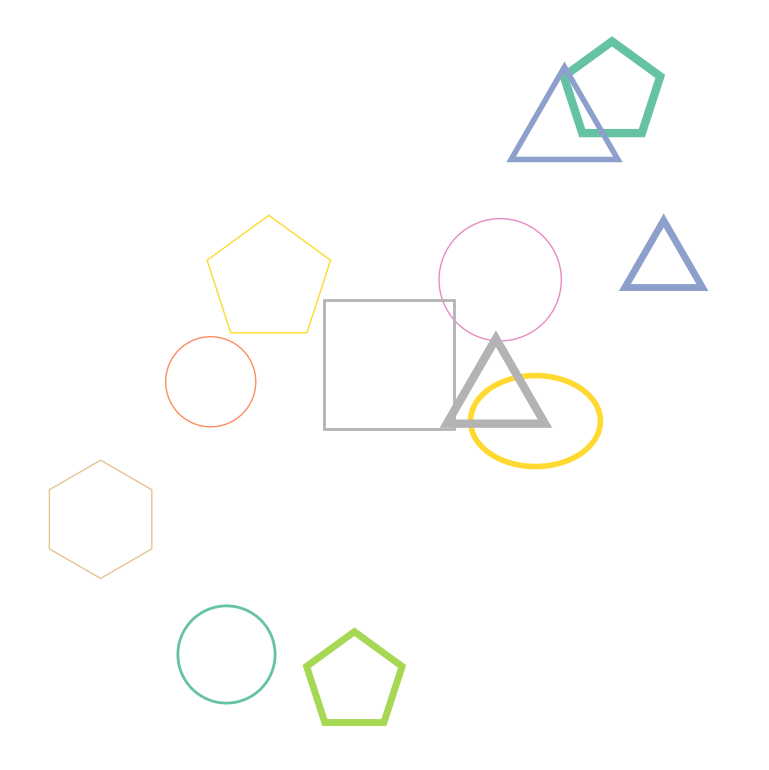[{"shape": "circle", "thickness": 1, "radius": 0.32, "center": [0.294, 0.15]}, {"shape": "pentagon", "thickness": 3, "radius": 0.33, "center": [0.795, 0.88]}, {"shape": "circle", "thickness": 0.5, "radius": 0.29, "center": [0.274, 0.504]}, {"shape": "triangle", "thickness": 2, "radius": 0.4, "center": [0.733, 0.833]}, {"shape": "triangle", "thickness": 2.5, "radius": 0.29, "center": [0.862, 0.656]}, {"shape": "circle", "thickness": 0.5, "radius": 0.4, "center": [0.65, 0.637]}, {"shape": "pentagon", "thickness": 2.5, "radius": 0.33, "center": [0.46, 0.114]}, {"shape": "oval", "thickness": 2, "radius": 0.42, "center": [0.695, 0.453]}, {"shape": "pentagon", "thickness": 0.5, "radius": 0.42, "center": [0.349, 0.636]}, {"shape": "hexagon", "thickness": 0.5, "radius": 0.38, "center": [0.131, 0.326]}, {"shape": "square", "thickness": 1, "radius": 0.42, "center": [0.505, 0.527]}, {"shape": "triangle", "thickness": 3, "radius": 0.37, "center": [0.644, 0.487]}]